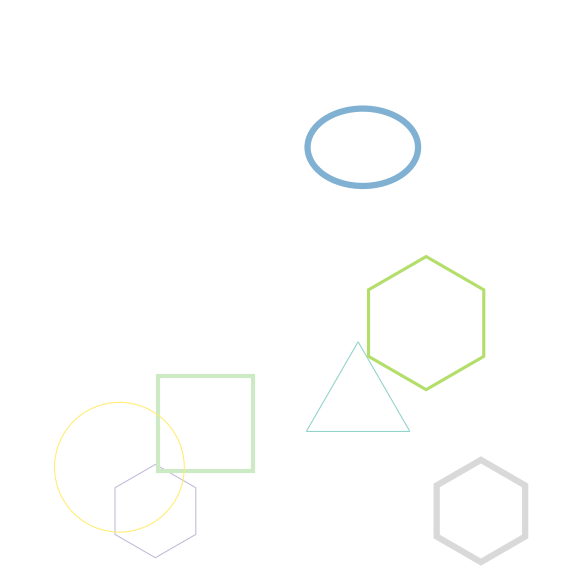[{"shape": "triangle", "thickness": 0.5, "radius": 0.52, "center": [0.62, 0.304]}, {"shape": "hexagon", "thickness": 0.5, "radius": 0.4, "center": [0.269, 0.114]}, {"shape": "oval", "thickness": 3, "radius": 0.48, "center": [0.628, 0.744]}, {"shape": "hexagon", "thickness": 1.5, "radius": 0.58, "center": [0.738, 0.44]}, {"shape": "hexagon", "thickness": 3, "radius": 0.44, "center": [0.833, 0.114]}, {"shape": "square", "thickness": 2, "radius": 0.41, "center": [0.355, 0.265]}, {"shape": "circle", "thickness": 0.5, "radius": 0.56, "center": [0.207, 0.19]}]